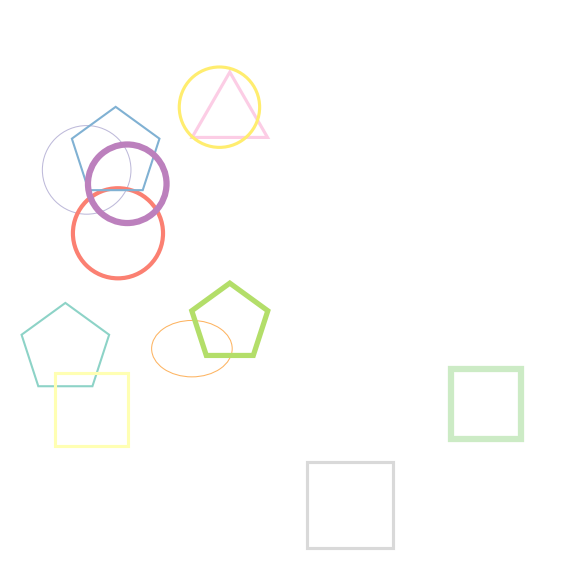[{"shape": "pentagon", "thickness": 1, "radius": 0.4, "center": [0.113, 0.395]}, {"shape": "square", "thickness": 1.5, "radius": 0.32, "center": [0.158, 0.29]}, {"shape": "circle", "thickness": 0.5, "radius": 0.38, "center": [0.15, 0.705]}, {"shape": "circle", "thickness": 2, "radius": 0.39, "center": [0.204, 0.595]}, {"shape": "pentagon", "thickness": 1, "radius": 0.4, "center": [0.2, 0.734]}, {"shape": "oval", "thickness": 0.5, "radius": 0.35, "center": [0.332, 0.395]}, {"shape": "pentagon", "thickness": 2.5, "radius": 0.35, "center": [0.398, 0.44]}, {"shape": "triangle", "thickness": 1.5, "radius": 0.38, "center": [0.398, 0.799]}, {"shape": "square", "thickness": 1.5, "radius": 0.37, "center": [0.606, 0.124]}, {"shape": "circle", "thickness": 3, "radius": 0.34, "center": [0.22, 0.681]}, {"shape": "square", "thickness": 3, "radius": 0.3, "center": [0.842, 0.3]}, {"shape": "circle", "thickness": 1.5, "radius": 0.35, "center": [0.38, 0.814]}]